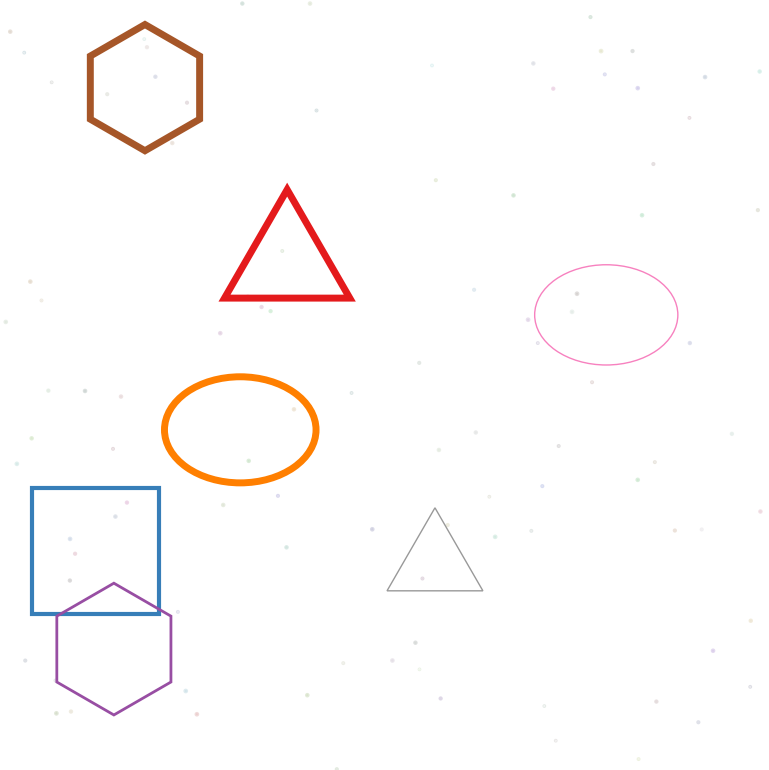[{"shape": "triangle", "thickness": 2.5, "radius": 0.47, "center": [0.373, 0.66]}, {"shape": "square", "thickness": 1.5, "radius": 0.41, "center": [0.124, 0.284]}, {"shape": "hexagon", "thickness": 1, "radius": 0.43, "center": [0.148, 0.157]}, {"shape": "oval", "thickness": 2.5, "radius": 0.49, "center": [0.312, 0.442]}, {"shape": "hexagon", "thickness": 2.5, "radius": 0.41, "center": [0.188, 0.886]}, {"shape": "oval", "thickness": 0.5, "radius": 0.46, "center": [0.787, 0.591]}, {"shape": "triangle", "thickness": 0.5, "radius": 0.36, "center": [0.565, 0.269]}]